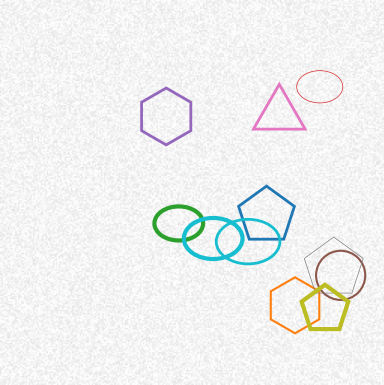[{"shape": "pentagon", "thickness": 2, "radius": 0.38, "center": [0.692, 0.44]}, {"shape": "hexagon", "thickness": 1.5, "radius": 0.36, "center": [0.766, 0.207]}, {"shape": "oval", "thickness": 3, "radius": 0.32, "center": [0.464, 0.42]}, {"shape": "oval", "thickness": 0.5, "radius": 0.3, "center": [0.831, 0.775]}, {"shape": "hexagon", "thickness": 2, "radius": 0.37, "center": [0.432, 0.698]}, {"shape": "circle", "thickness": 1.5, "radius": 0.32, "center": [0.885, 0.285]}, {"shape": "triangle", "thickness": 2, "radius": 0.39, "center": [0.725, 0.703]}, {"shape": "pentagon", "thickness": 0.5, "radius": 0.4, "center": [0.867, 0.304]}, {"shape": "pentagon", "thickness": 3, "radius": 0.32, "center": [0.844, 0.197]}, {"shape": "oval", "thickness": 3, "radius": 0.38, "center": [0.554, 0.381]}, {"shape": "oval", "thickness": 2, "radius": 0.41, "center": [0.644, 0.372]}]